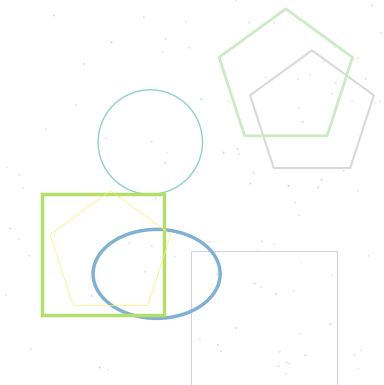[{"shape": "circle", "thickness": 1, "radius": 0.68, "center": [0.39, 0.631]}, {"shape": "square", "thickness": 0.5, "radius": 0.95, "center": [0.686, 0.159]}, {"shape": "oval", "thickness": 2.5, "radius": 0.83, "center": [0.407, 0.289]}, {"shape": "square", "thickness": 2.5, "radius": 0.79, "center": [0.267, 0.338]}, {"shape": "pentagon", "thickness": 1.5, "radius": 0.84, "center": [0.81, 0.7]}, {"shape": "pentagon", "thickness": 2, "radius": 0.91, "center": [0.742, 0.795]}, {"shape": "pentagon", "thickness": 0.5, "radius": 0.82, "center": [0.287, 0.34]}]